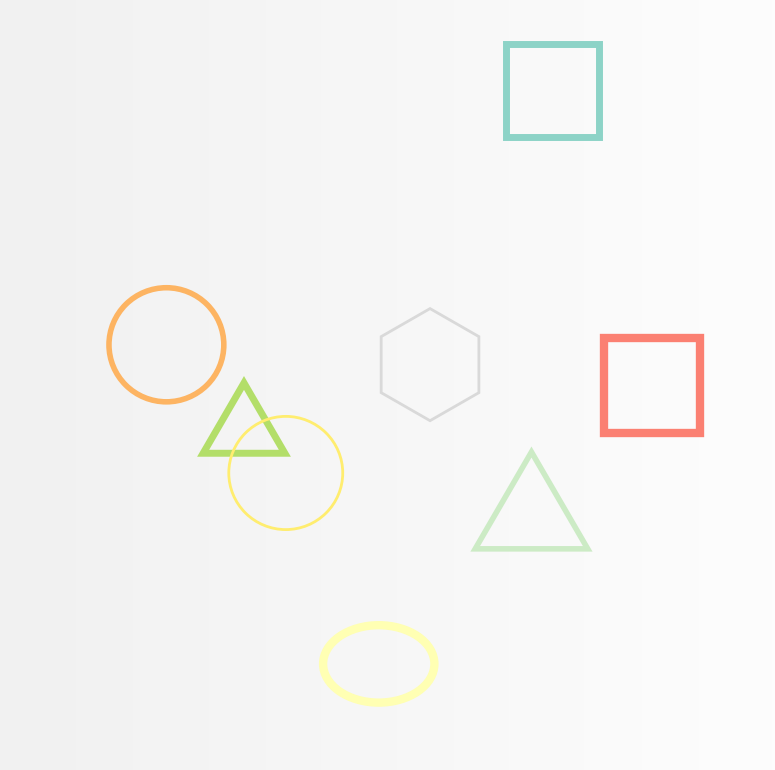[{"shape": "square", "thickness": 2.5, "radius": 0.3, "center": [0.713, 0.883]}, {"shape": "oval", "thickness": 3, "radius": 0.36, "center": [0.489, 0.138]}, {"shape": "square", "thickness": 3, "radius": 0.31, "center": [0.842, 0.5]}, {"shape": "circle", "thickness": 2, "radius": 0.37, "center": [0.215, 0.552]}, {"shape": "triangle", "thickness": 2.5, "radius": 0.3, "center": [0.315, 0.442]}, {"shape": "hexagon", "thickness": 1, "radius": 0.36, "center": [0.555, 0.526]}, {"shape": "triangle", "thickness": 2, "radius": 0.42, "center": [0.686, 0.329]}, {"shape": "circle", "thickness": 1, "radius": 0.37, "center": [0.369, 0.386]}]